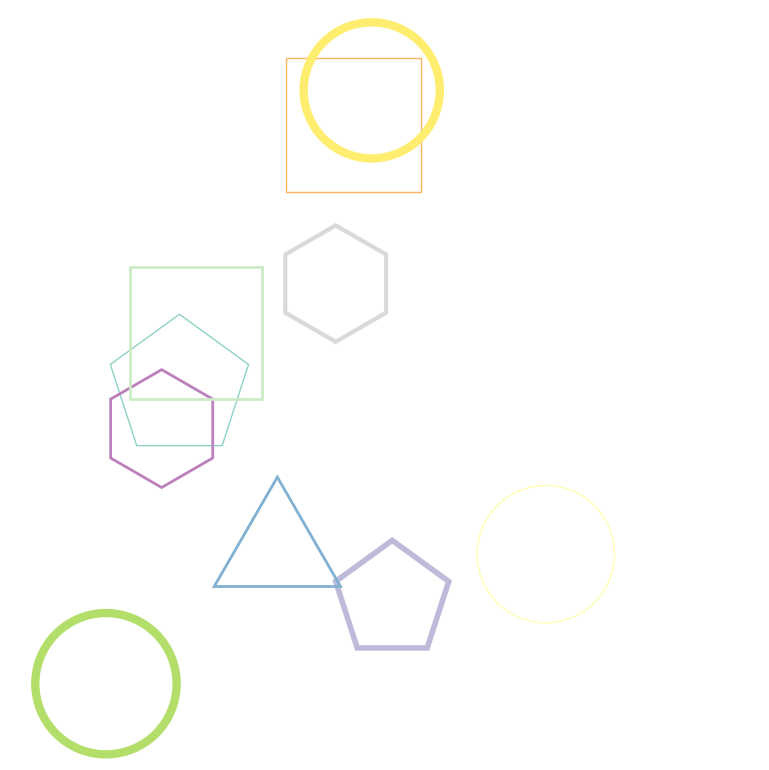[{"shape": "pentagon", "thickness": 0.5, "radius": 0.47, "center": [0.233, 0.498]}, {"shape": "circle", "thickness": 0.5, "radius": 0.45, "center": [0.709, 0.28]}, {"shape": "pentagon", "thickness": 2, "radius": 0.39, "center": [0.509, 0.221]}, {"shape": "triangle", "thickness": 1, "radius": 0.47, "center": [0.36, 0.286]}, {"shape": "square", "thickness": 0.5, "radius": 0.44, "center": [0.459, 0.838]}, {"shape": "circle", "thickness": 3, "radius": 0.46, "center": [0.138, 0.112]}, {"shape": "hexagon", "thickness": 1.5, "radius": 0.38, "center": [0.436, 0.632]}, {"shape": "hexagon", "thickness": 1, "radius": 0.38, "center": [0.21, 0.443]}, {"shape": "square", "thickness": 1, "radius": 0.43, "center": [0.255, 0.568]}, {"shape": "circle", "thickness": 3, "radius": 0.44, "center": [0.483, 0.883]}]